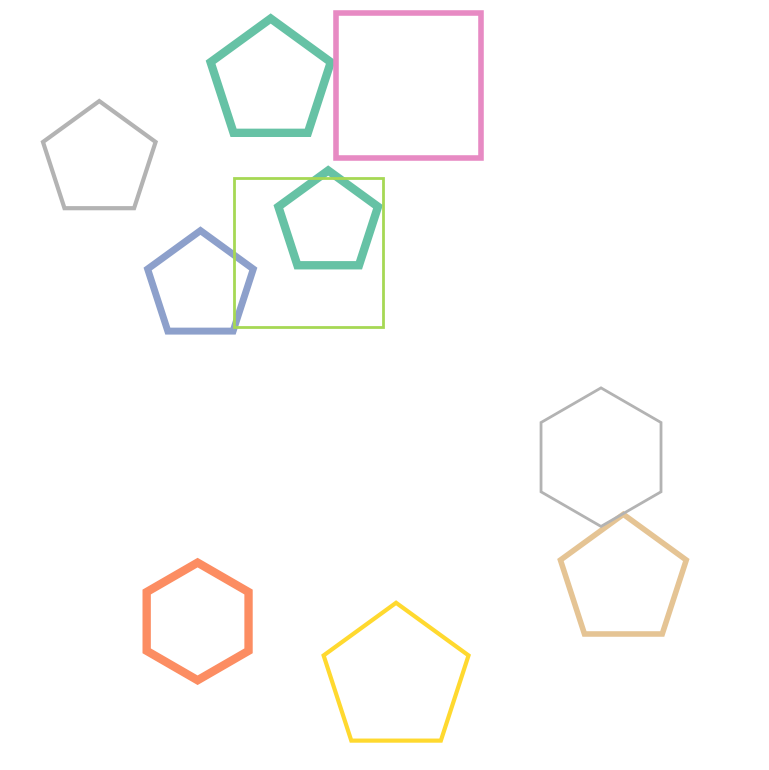[{"shape": "pentagon", "thickness": 3, "radius": 0.41, "center": [0.352, 0.894]}, {"shape": "pentagon", "thickness": 3, "radius": 0.34, "center": [0.426, 0.711]}, {"shape": "hexagon", "thickness": 3, "radius": 0.38, "center": [0.257, 0.193]}, {"shape": "pentagon", "thickness": 2.5, "radius": 0.36, "center": [0.26, 0.628]}, {"shape": "square", "thickness": 2, "radius": 0.47, "center": [0.531, 0.889]}, {"shape": "square", "thickness": 1, "radius": 0.48, "center": [0.4, 0.672]}, {"shape": "pentagon", "thickness": 1.5, "radius": 0.49, "center": [0.514, 0.118]}, {"shape": "pentagon", "thickness": 2, "radius": 0.43, "center": [0.81, 0.246]}, {"shape": "pentagon", "thickness": 1.5, "radius": 0.38, "center": [0.129, 0.792]}, {"shape": "hexagon", "thickness": 1, "radius": 0.45, "center": [0.781, 0.406]}]